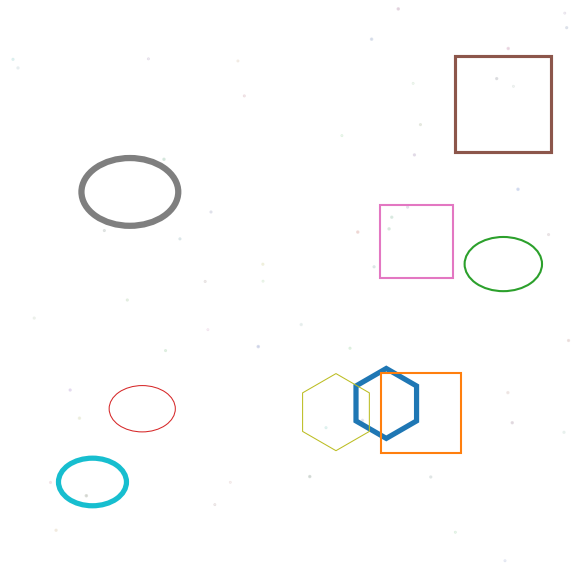[{"shape": "hexagon", "thickness": 2.5, "radius": 0.3, "center": [0.669, 0.301]}, {"shape": "square", "thickness": 1, "radius": 0.35, "center": [0.73, 0.284]}, {"shape": "oval", "thickness": 1, "radius": 0.34, "center": [0.872, 0.542]}, {"shape": "oval", "thickness": 0.5, "radius": 0.29, "center": [0.246, 0.291]}, {"shape": "square", "thickness": 1.5, "radius": 0.42, "center": [0.871, 0.819]}, {"shape": "square", "thickness": 1, "radius": 0.32, "center": [0.721, 0.58]}, {"shape": "oval", "thickness": 3, "radius": 0.42, "center": [0.225, 0.667]}, {"shape": "hexagon", "thickness": 0.5, "radius": 0.33, "center": [0.582, 0.285]}, {"shape": "oval", "thickness": 2.5, "radius": 0.29, "center": [0.16, 0.165]}]